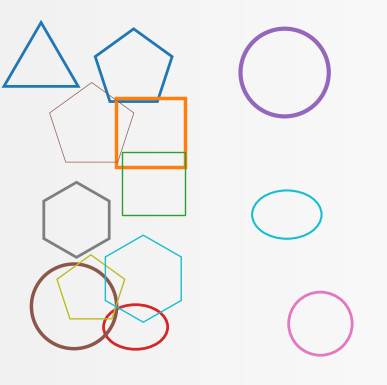[{"shape": "triangle", "thickness": 2, "radius": 0.55, "center": [0.106, 0.831]}, {"shape": "pentagon", "thickness": 2, "radius": 0.52, "center": [0.345, 0.821]}, {"shape": "square", "thickness": 2.5, "radius": 0.45, "center": [0.388, 0.655]}, {"shape": "square", "thickness": 1, "radius": 0.41, "center": [0.396, 0.524]}, {"shape": "oval", "thickness": 2, "radius": 0.41, "center": [0.35, 0.151]}, {"shape": "circle", "thickness": 3, "radius": 0.57, "center": [0.735, 0.812]}, {"shape": "pentagon", "thickness": 0.5, "radius": 0.57, "center": [0.237, 0.671]}, {"shape": "circle", "thickness": 2.5, "radius": 0.55, "center": [0.191, 0.204]}, {"shape": "circle", "thickness": 2, "radius": 0.41, "center": [0.827, 0.159]}, {"shape": "hexagon", "thickness": 2, "radius": 0.49, "center": [0.197, 0.429]}, {"shape": "pentagon", "thickness": 1, "radius": 0.46, "center": [0.234, 0.246]}, {"shape": "hexagon", "thickness": 1, "radius": 0.57, "center": [0.37, 0.276]}, {"shape": "oval", "thickness": 1.5, "radius": 0.45, "center": [0.74, 0.443]}]